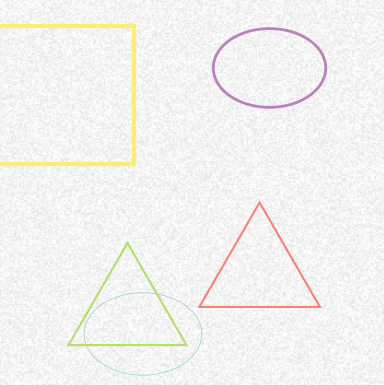[{"shape": "oval", "thickness": 0.5, "radius": 0.76, "center": [0.371, 0.133]}, {"shape": "triangle", "thickness": 1.5, "radius": 0.9, "center": [0.674, 0.293]}, {"shape": "triangle", "thickness": 1.5, "radius": 0.88, "center": [0.331, 0.192]}, {"shape": "oval", "thickness": 2, "radius": 0.73, "center": [0.7, 0.823]}, {"shape": "square", "thickness": 3, "radius": 0.9, "center": [0.169, 0.753]}]